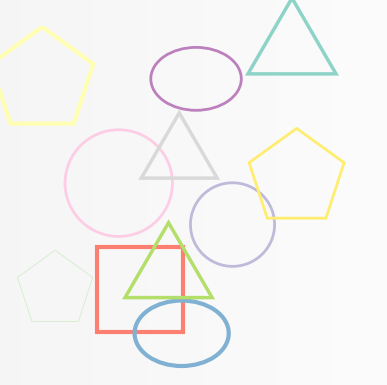[{"shape": "triangle", "thickness": 2.5, "radius": 0.66, "center": [0.754, 0.874]}, {"shape": "pentagon", "thickness": 3, "radius": 0.69, "center": [0.109, 0.791]}, {"shape": "circle", "thickness": 2, "radius": 0.54, "center": [0.6, 0.417]}, {"shape": "square", "thickness": 3, "radius": 0.55, "center": [0.362, 0.249]}, {"shape": "oval", "thickness": 3, "radius": 0.61, "center": [0.469, 0.134]}, {"shape": "triangle", "thickness": 2.5, "radius": 0.65, "center": [0.435, 0.292]}, {"shape": "circle", "thickness": 2, "radius": 0.69, "center": [0.306, 0.524]}, {"shape": "triangle", "thickness": 2.5, "radius": 0.56, "center": [0.463, 0.594]}, {"shape": "oval", "thickness": 2, "radius": 0.58, "center": [0.506, 0.795]}, {"shape": "pentagon", "thickness": 0.5, "radius": 0.51, "center": [0.142, 0.248]}, {"shape": "pentagon", "thickness": 2, "radius": 0.64, "center": [0.765, 0.538]}]